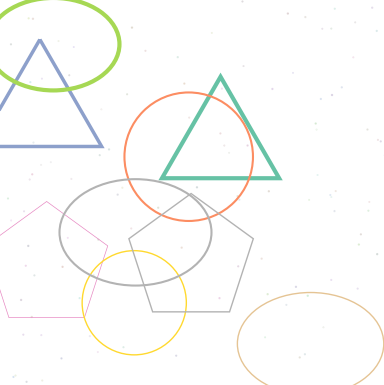[{"shape": "triangle", "thickness": 3, "radius": 0.88, "center": [0.573, 0.625]}, {"shape": "circle", "thickness": 1.5, "radius": 0.83, "center": [0.49, 0.593]}, {"shape": "triangle", "thickness": 2.5, "radius": 0.93, "center": [0.104, 0.712]}, {"shape": "pentagon", "thickness": 0.5, "radius": 0.83, "center": [0.121, 0.31]}, {"shape": "oval", "thickness": 3, "radius": 0.86, "center": [0.139, 0.885]}, {"shape": "circle", "thickness": 1, "radius": 0.68, "center": [0.349, 0.214]}, {"shape": "oval", "thickness": 1, "radius": 0.95, "center": [0.807, 0.107]}, {"shape": "pentagon", "thickness": 1, "radius": 0.85, "center": [0.496, 0.327]}, {"shape": "oval", "thickness": 1.5, "radius": 0.99, "center": [0.352, 0.396]}]